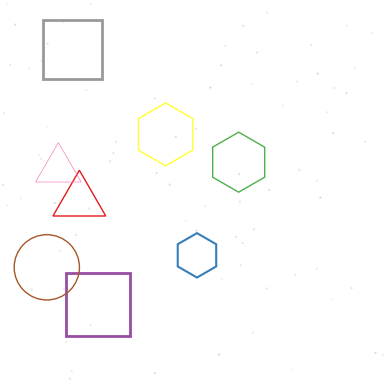[{"shape": "triangle", "thickness": 1, "radius": 0.4, "center": [0.206, 0.479]}, {"shape": "hexagon", "thickness": 1.5, "radius": 0.29, "center": [0.512, 0.337]}, {"shape": "hexagon", "thickness": 1, "radius": 0.39, "center": [0.62, 0.579]}, {"shape": "square", "thickness": 2, "radius": 0.41, "center": [0.254, 0.209]}, {"shape": "hexagon", "thickness": 1, "radius": 0.41, "center": [0.43, 0.651]}, {"shape": "circle", "thickness": 1, "radius": 0.42, "center": [0.122, 0.306]}, {"shape": "triangle", "thickness": 0.5, "radius": 0.34, "center": [0.152, 0.561]}, {"shape": "square", "thickness": 2, "radius": 0.38, "center": [0.189, 0.871]}]